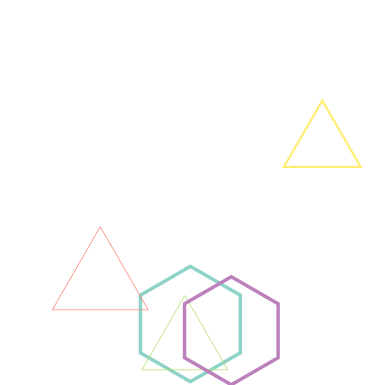[{"shape": "hexagon", "thickness": 2.5, "radius": 0.75, "center": [0.494, 0.158]}, {"shape": "triangle", "thickness": 0.5, "radius": 0.72, "center": [0.261, 0.267]}, {"shape": "triangle", "thickness": 0.5, "radius": 0.64, "center": [0.48, 0.104]}, {"shape": "hexagon", "thickness": 2.5, "radius": 0.7, "center": [0.601, 0.141]}, {"shape": "triangle", "thickness": 1.5, "radius": 0.58, "center": [0.837, 0.624]}]